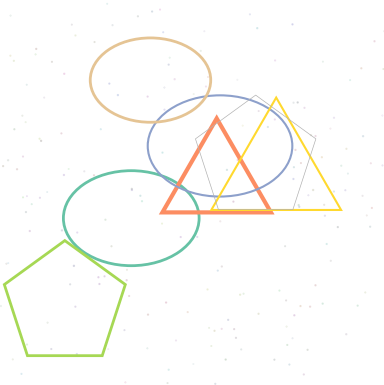[{"shape": "oval", "thickness": 2, "radius": 0.88, "center": [0.341, 0.433]}, {"shape": "triangle", "thickness": 3, "radius": 0.81, "center": [0.563, 0.53]}, {"shape": "oval", "thickness": 1.5, "radius": 0.94, "center": [0.572, 0.621]}, {"shape": "pentagon", "thickness": 2, "radius": 0.83, "center": [0.168, 0.21]}, {"shape": "triangle", "thickness": 1.5, "radius": 0.97, "center": [0.717, 0.552]}, {"shape": "oval", "thickness": 2, "radius": 0.78, "center": [0.391, 0.792]}, {"shape": "pentagon", "thickness": 0.5, "radius": 0.82, "center": [0.664, 0.589]}]